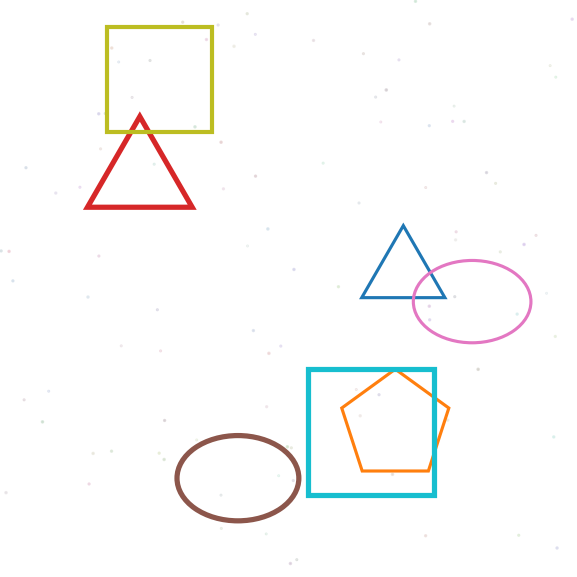[{"shape": "triangle", "thickness": 1.5, "radius": 0.42, "center": [0.698, 0.525]}, {"shape": "pentagon", "thickness": 1.5, "radius": 0.49, "center": [0.684, 0.262]}, {"shape": "triangle", "thickness": 2.5, "radius": 0.52, "center": [0.242, 0.693]}, {"shape": "oval", "thickness": 2.5, "radius": 0.53, "center": [0.412, 0.171]}, {"shape": "oval", "thickness": 1.5, "radius": 0.51, "center": [0.818, 0.477]}, {"shape": "square", "thickness": 2, "radius": 0.45, "center": [0.276, 0.862]}, {"shape": "square", "thickness": 2.5, "radius": 0.55, "center": [0.642, 0.251]}]